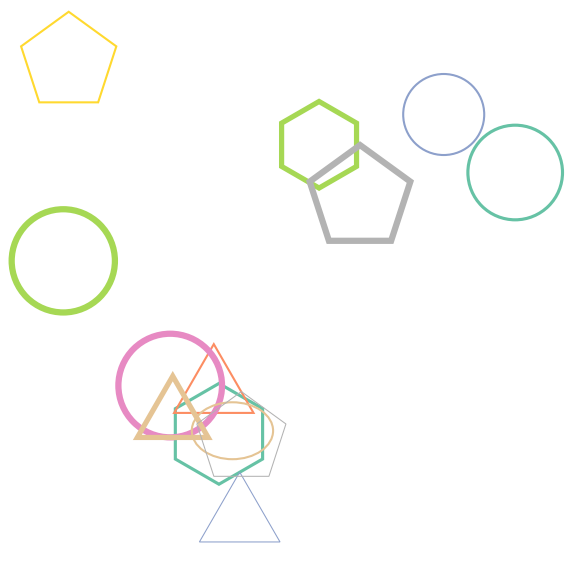[{"shape": "circle", "thickness": 1.5, "radius": 0.41, "center": [0.892, 0.7]}, {"shape": "hexagon", "thickness": 1.5, "radius": 0.44, "center": [0.379, 0.248]}, {"shape": "triangle", "thickness": 1, "radius": 0.4, "center": [0.37, 0.324]}, {"shape": "triangle", "thickness": 0.5, "radius": 0.4, "center": [0.415, 0.101]}, {"shape": "circle", "thickness": 1, "radius": 0.35, "center": [0.768, 0.801]}, {"shape": "circle", "thickness": 3, "radius": 0.45, "center": [0.295, 0.332]}, {"shape": "hexagon", "thickness": 2.5, "radius": 0.37, "center": [0.553, 0.748]}, {"shape": "circle", "thickness": 3, "radius": 0.45, "center": [0.11, 0.547]}, {"shape": "pentagon", "thickness": 1, "radius": 0.43, "center": [0.119, 0.892]}, {"shape": "oval", "thickness": 1, "radius": 0.35, "center": [0.402, 0.253]}, {"shape": "triangle", "thickness": 2.5, "radius": 0.35, "center": [0.299, 0.277]}, {"shape": "pentagon", "thickness": 3, "radius": 0.46, "center": [0.623, 0.656]}, {"shape": "pentagon", "thickness": 0.5, "radius": 0.41, "center": [0.418, 0.24]}]